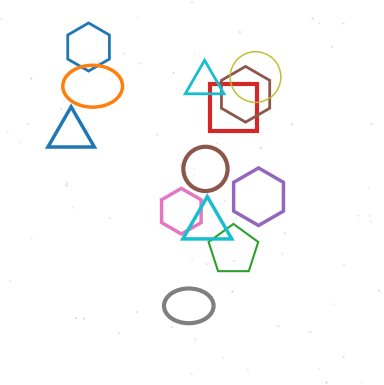[{"shape": "triangle", "thickness": 2.5, "radius": 0.35, "center": [0.185, 0.653]}, {"shape": "hexagon", "thickness": 2, "radius": 0.31, "center": [0.23, 0.878]}, {"shape": "oval", "thickness": 2.5, "radius": 0.39, "center": [0.241, 0.776]}, {"shape": "pentagon", "thickness": 1.5, "radius": 0.34, "center": [0.606, 0.351]}, {"shape": "square", "thickness": 3, "radius": 0.31, "center": [0.607, 0.721]}, {"shape": "hexagon", "thickness": 2.5, "radius": 0.37, "center": [0.672, 0.489]}, {"shape": "hexagon", "thickness": 2, "radius": 0.36, "center": [0.638, 0.755]}, {"shape": "circle", "thickness": 3, "radius": 0.29, "center": [0.534, 0.561]}, {"shape": "hexagon", "thickness": 2.5, "radius": 0.3, "center": [0.471, 0.451]}, {"shape": "oval", "thickness": 3, "radius": 0.32, "center": [0.49, 0.206]}, {"shape": "circle", "thickness": 1, "radius": 0.33, "center": [0.664, 0.8]}, {"shape": "triangle", "thickness": 2.5, "radius": 0.37, "center": [0.538, 0.416]}, {"shape": "triangle", "thickness": 2, "radius": 0.29, "center": [0.531, 0.785]}]